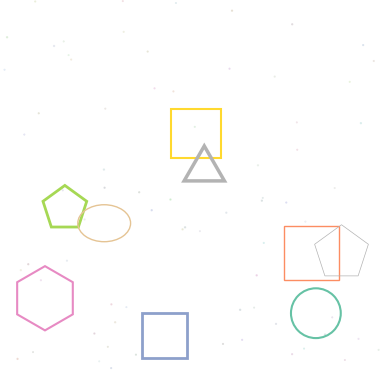[{"shape": "circle", "thickness": 1.5, "radius": 0.32, "center": [0.82, 0.186]}, {"shape": "square", "thickness": 1, "radius": 0.36, "center": [0.809, 0.343]}, {"shape": "square", "thickness": 2, "radius": 0.29, "center": [0.428, 0.129]}, {"shape": "hexagon", "thickness": 1.5, "radius": 0.42, "center": [0.117, 0.225]}, {"shape": "pentagon", "thickness": 2, "radius": 0.3, "center": [0.168, 0.459]}, {"shape": "square", "thickness": 1.5, "radius": 0.32, "center": [0.51, 0.653]}, {"shape": "oval", "thickness": 1, "radius": 0.34, "center": [0.271, 0.42]}, {"shape": "triangle", "thickness": 2.5, "radius": 0.3, "center": [0.531, 0.56]}, {"shape": "pentagon", "thickness": 0.5, "radius": 0.37, "center": [0.887, 0.343]}]